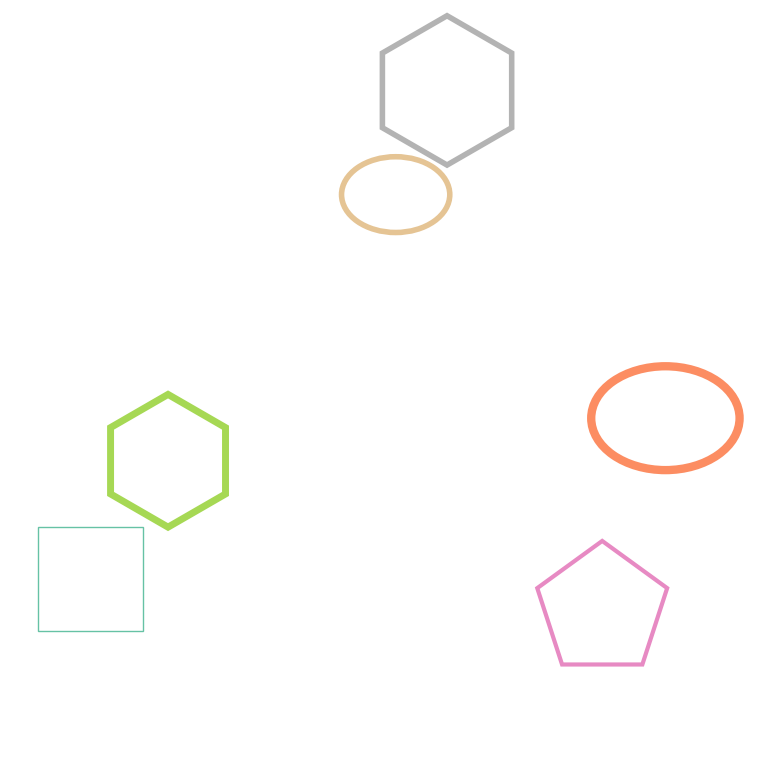[{"shape": "square", "thickness": 0.5, "radius": 0.34, "center": [0.118, 0.248]}, {"shape": "oval", "thickness": 3, "radius": 0.48, "center": [0.864, 0.457]}, {"shape": "pentagon", "thickness": 1.5, "radius": 0.44, "center": [0.782, 0.209]}, {"shape": "hexagon", "thickness": 2.5, "radius": 0.43, "center": [0.218, 0.402]}, {"shape": "oval", "thickness": 2, "radius": 0.35, "center": [0.514, 0.747]}, {"shape": "hexagon", "thickness": 2, "radius": 0.48, "center": [0.581, 0.883]}]